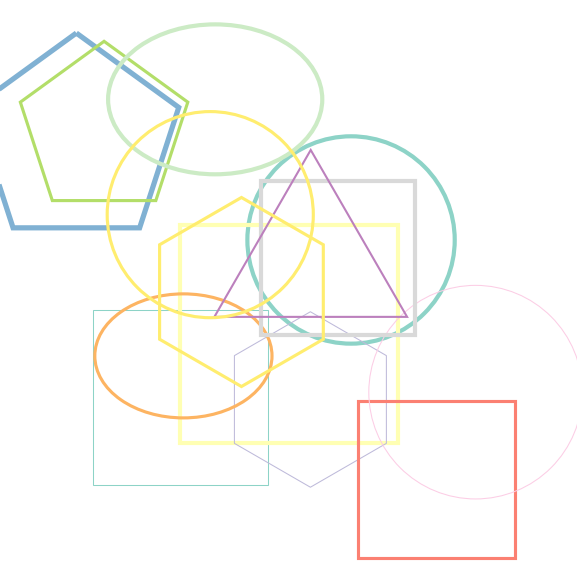[{"shape": "square", "thickness": 0.5, "radius": 0.76, "center": [0.313, 0.311]}, {"shape": "circle", "thickness": 2, "radius": 0.9, "center": [0.608, 0.584]}, {"shape": "square", "thickness": 2, "radius": 0.94, "center": [0.501, 0.42]}, {"shape": "hexagon", "thickness": 0.5, "radius": 0.76, "center": [0.537, 0.307]}, {"shape": "square", "thickness": 1.5, "radius": 0.68, "center": [0.756, 0.169]}, {"shape": "pentagon", "thickness": 2.5, "radius": 0.93, "center": [0.132, 0.755]}, {"shape": "oval", "thickness": 1.5, "radius": 0.77, "center": [0.318, 0.383]}, {"shape": "pentagon", "thickness": 1.5, "radius": 0.76, "center": [0.18, 0.775]}, {"shape": "circle", "thickness": 0.5, "radius": 0.92, "center": [0.824, 0.32]}, {"shape": "square", "thickness": 2, "radius": 0.67, "center": [0.585, 0.552]}, {"shape": "triangle", "thickness": 1, "radius": 0.96, "center": [0.538, 0.547]}, {"shape": "oval", "thickness": 2, "radius": 0.93, "center": [0.373, 0.827]}, {"shape": "hexagon", "thickness": 1.5, "radius": 0.82, "center": [0.418, 0.494]}, {"shape": "circle", "thickness": 1.5, "radius": 0.89, "center": [0.364, 0.627]}]